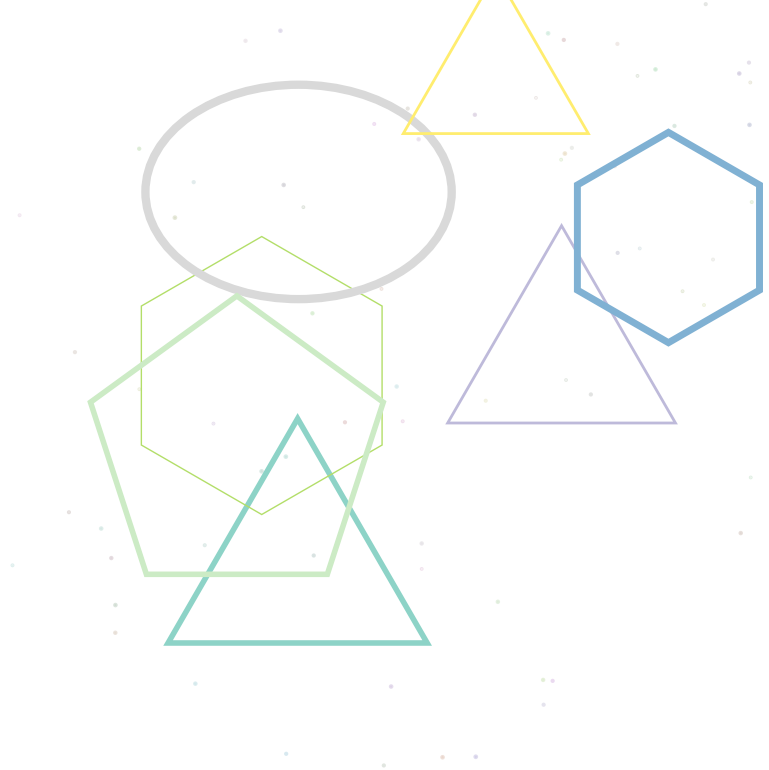[{"shape": "triangle", "thickness": 2, "radius": 0.97, "center": [0.387, 0.262]}, {"shape": "triangle", "thickness": 1, "radius": 0.85, "center": [0.729, 0.536]}, {"shape": "hexagon", "thickness": 2.5, "radius": 0.68, "center": [0.868, 0.692]}, {"shape": "hexagon", "thickness": 0.5, "radius": 0.9, "center": [0.34, 0.512]}, {"shape": "oval", "thickness": 3, "radius": 0.99, "center": [0.388, 0.751]}, {"shape": "pentagon", "thickness": 2, "radius": 1.0, "center": [0.308, 0.416]}, {"shape": "triangle", "thickness": 1, "radius": 0.69, "center": [0.644, 0.896]}]